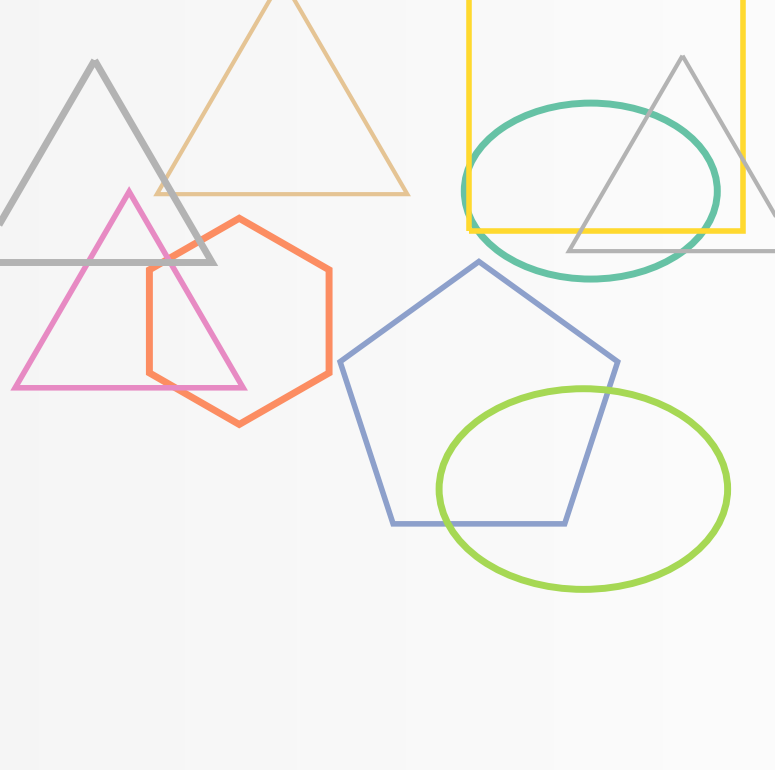[{"shape": "oval", "thickness": 2.5, "radius": 0.82, "center": [0.762, 0.752]}, {"shape": "hexagon", "thickness": 2.5, "radius": 0.67, "center": [0.309, 0.583]}, {"shape": "pentagon", "thickness": 2, "radius": 0.94, "center": [0.618, 0.472]}, {"shape": "triangle", "thickness": 2, "radius": 0.85, "center": [0.167, 0.581]}, {"shape": "oval", "thickness": 2.5, "radius": 0.93, "center": [0.753, 0.365]}, {"shape": "square", "thickness": 2, "radius": 0.88, "center": [0.782, 0.877]}, {"shape": "triangle", "thickness": 1.5, "radius": 0.93, "center": [0.364, 0.841]}, {"shape": "triangle", "thickness": 2.5, "radius": 0.88, "center": [0.122, 0.747]}, {"shape": "triangle", "thickness": 1.5, "radius": 0.85, "center": [0.881, 0.758]}]